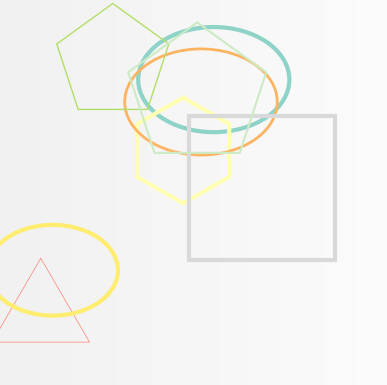[{"shape": "oval", "thickness": 3, "radius": 0.98, "center": [0.552, 0.793]}, {"shape": "hexagon", "thickness": 3, "radius": 0.69, "center": [0.473, 0.609]}, {"shape": "triangle", "thickness": 0.5, "radius": 0.73, "center": [0.105, 0.184]}, {"shape": "oval", "thickness": 2, "radius": 0.98, "center": [0.519, 0.735]}, {"shape": "pentagon", "thickness": 1, "radius": 0.76, "center": [0.291, 0.839]}, {"shape": "square", "thickness": 3, "radius": 0.94, "center": [0.676, 0.512]}, {"shape": "pentagon", "thickness": 1.5, "radius": 0.94, "center": [0.509, 0.754]}, {"shape": "oval", "thickness": 3, "radius": 0.84, "center": [0.136, 0.298]}]